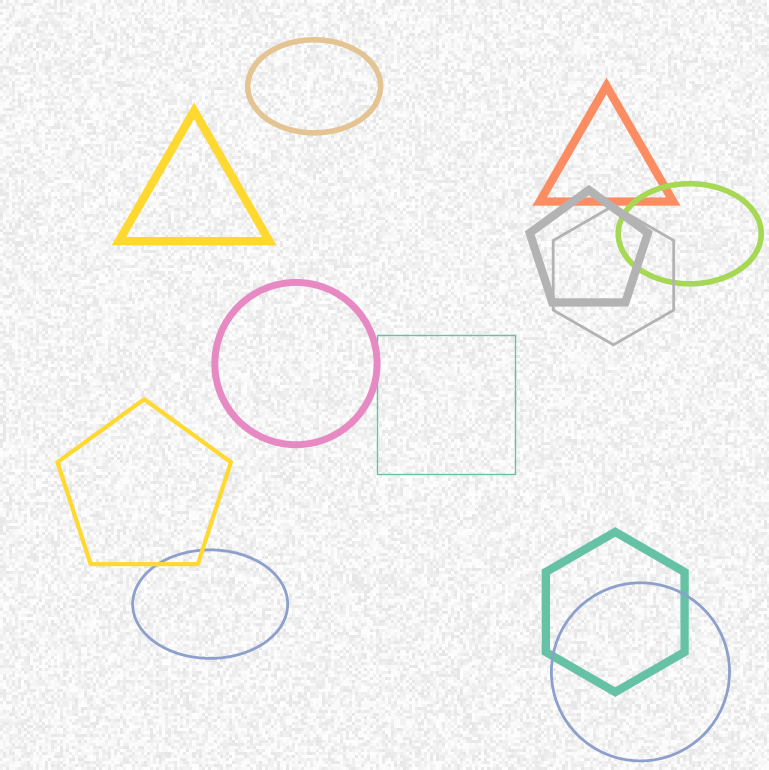[{"shape": "hexagon", "thickness": 3, "radius": 0.52, "center": [0.799, 0.205]}, {"shape": "square", "thickness": 0.5, "radius": 0.45, "center": [0.579, 0.475]}, {"shape": "triangle", "thickness": 3, "radius": 0.5, "center": [0.788, 0.788]}, {"shape": "oval", "thickness": 1, "radius": 0.5, "center": [0.273, 0.215]}, {"shape": "circle", "thickness": 1, "radius": 0.58, "center": [0.832, 0.127]}, {"shape": "circle", "thickness": 2.5, "radius": 0.53, "center": [0.384, 0.528]}, {"shape": "oval", "thickness": 2, "radius": 0.46, "center": [0.896, 0.696]}, {"shape": "triangle", "thickness": 3, "radius": 0.56, "center": [0.252, 0.743]}, {"shape": "pentagon", "thickness": 1.5, "radius": 0.59, "center": [0.187, 0.363]}, {"shape": "oval", "thickness": 2, "radius": 0.43, "center": [0.408, 0.888]}, {"shape": "hexagon", "thickness": 1, "radius": 0.45, "center": [0.797, 0.642]}, {"shape": "pentagon", "thickness": 3, "radius": 0.4, "center": [0.765, 0.673]}]